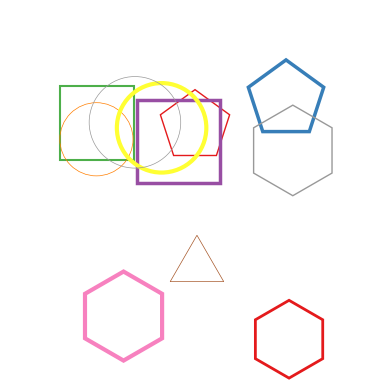[{"shape": "pentagon", "thickness": 1, "radius": 0.47, "center": [0.507, 0.673]}, {"shape": "hexagon", "thickness": 2, "radius": 0.51, "center": [0.751, 0.119]}, {"shape": "pentagon", "thickness": 2.5, "radius": 0.51, "center": [0.743, 0.741]}, {"shape": "square", "thickness": 1.5, "radius": 0.48, "center": [0.253, 0.68]}, {"shape": "square", "thickness": 2.5, "radius": 0.54, "center": [0.464, 0.633]}, {"shape": "circle", "thickness": 0.5, "radius": 0.48, "center": [0.25, 0.638]}, {"shape": "circle", "thickness": 3, "radius": 0.58, "center": [0.42, 0.668]}, {"shape": "triangle", "thickness": 0.5, "radius": 0.4, "center": [0.512, 0.309]}, {"shape": "hexagon", "thickness": 3, "radius": 0.58, "center": [0.321, 0.179]}, {"shape": "circle", "thickness": 0.5, "radius": 0.59, "center": [0.351, 0.682]}, {"shape": "hexagon", "thickness": 1, "radius": 0.59, "center": [0.761, 0.609]}]